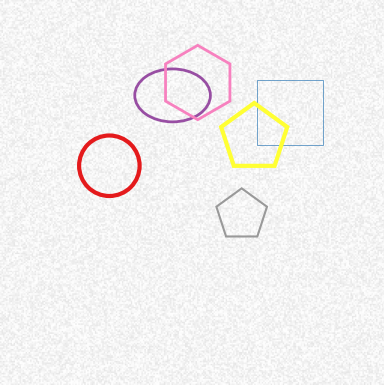[{"shape": "circle", "thickness": 3, "radius": 0.39, "center": [0.284, 0.569]}, {"shape": "square", "thickness": 0.5, "radius": 0.43, "center": [0.754, 0.708]}, {"shape": "oval", "thickness": 2, "radius": 0.49, "center": [0.448, 0.752]}, {"shape": "pentagon", "thickness": 3, "radius": 0.45, "center": [0.66, 0.642]}, {"shape": "hexagon", "thickness": 2, "radius": 0.48, "center": [0.514, 0.786]}, {"shape": "pentagon", "thickness": 1.5, "radius": 0.35, "center": [0.628, 0.442]}]